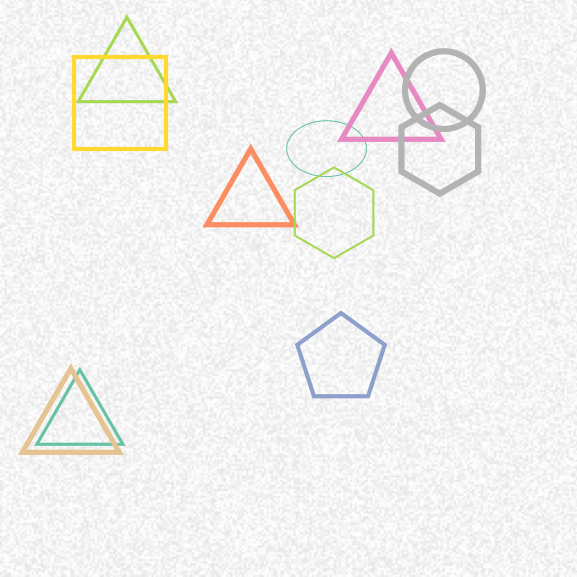[{"shape": "triangle", "thickness": 1.5, "radius": 0.43, "center": [0.138, 0.273]}, {"shape": "oval", "thickness": 0.5, "radius": 0.35, "center": [0.565, 0.742]}, {"shape": "triangle", "thickness": 2.5, "radius": 0.44, "center": [0.434, 0.654]}, {"shape": "pentagon", "thickness": 2, "radius": 0.4, "center": [0.59, 0.377]}, {"shape": "triangle", "thickness": 2.5, "radius": 0.5, "center": [0.678, 0.808]}, {"shape": "triangle", "thickness": 1.5, "radius": 0.49, "center": [0.22, 0.872]}, {"shape": "hexagon", "thickness": 1, "radius": 0.39, "center": [0.579, 0.631]}, {"shape": "square", "thickness": 2, "radius": 0.4, "center": [0.208, 0.82]}, {"shape": "triangle", "thickness": 2.5, "radius": 0.48, "center": [0.123, 0.264]}, {"shape": "circle", "thickness": 3, "radius": 0.34, "center": [0.769, 0.843]}, {"shape": "hexagon", "thickness": 3, "radius": 0.38, "center": [0.762, 0.741]}]